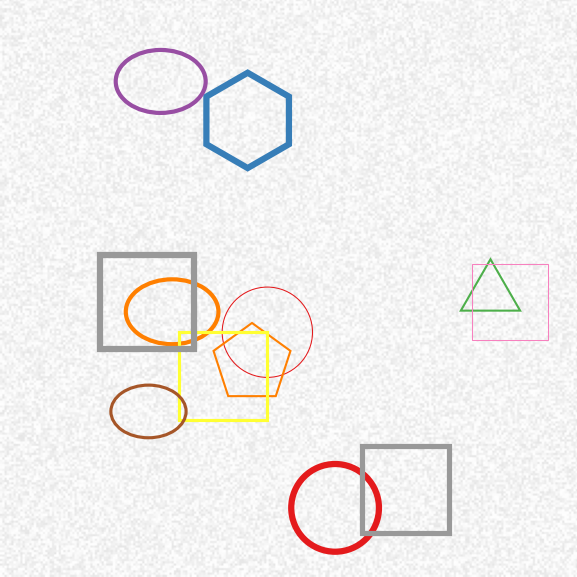[{"shape": "circle", "thickness": 3, "radius": 0.38, "center": [0.58, 0.12]}, {"shape": "circle", "thickness": 0.5, "radius": 0.39, "center": [0.463, 0.424]}, {"shape": "hexagon", "thickness": 3, "radius": 0.41, "center": [0.429, 0.791]}, {"shape": "triangle", "thickness": 1, "radius": 0.3, "center": [0.849, 0.491]}, {"shape": "oval", "thickness": 2, "radius": 0.39, "center": [0.278, 0.858]}, {"shape": "oval", "thickness": 2, "radius": 0.4, "center": [0.298, 0.459]}, {"shape": "pentagon", "thickness": 1, "radius": 0.35, "center": [0.436, 0.37]}, {"shape": "square", "thickness": 1.5, "radius": 0.38, "center": [0.386, 0.348]}, {"shape": "oval", "thickness": 1.5, "radius": 0.33, "center": [0.257, 0.287]}, {"shape": "square", "thickness": 0.5, "radius": 0.33, "center": [0.884, 0.475]}, {"shape": "square", "thickness": 2.5, "radius": 0.38, "center": [0.701, 0.151]}, {"shape": "square", "thickness": 3, "radius": 0.41, "center": [0.254, 0.476]}]